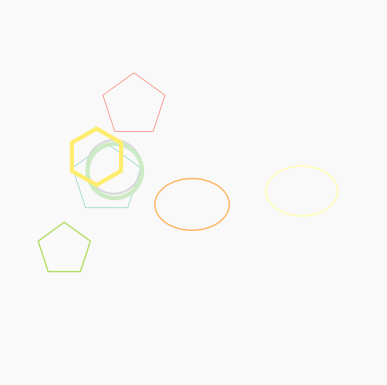[{"shape": "pentagon", "thickness": 0.5, "radius": 0.46, "center": [0.275, 0.535]}, {"shape": "oval", "thickness": 1, "radius": 0.46, "center": [0.779, 0.504]}, {"shape": "pentagon", "thickness": 0.5, "radius": 0.42, "center": [0.346, 0.727]}, {"shape": "oval", "thickness": 1, "radius": 0.48, "center": [0.496, 0.469]}, {"shape": "pentagon", "thickness": 1, "radius": 0.35, "center": [0.166, 0.352]}, {"shape": "circle", "thickness": 1.5, "radius": 0.35, "center": [0.294, 0.567]}, {"shape": "circle", "thickness": 3, "radius": 0.35, "center": [0.296, 0.556]}, {"shape": "hexagon", "thickness": 3, "radius": 0.37, "center": [0.249, 0.593]}]